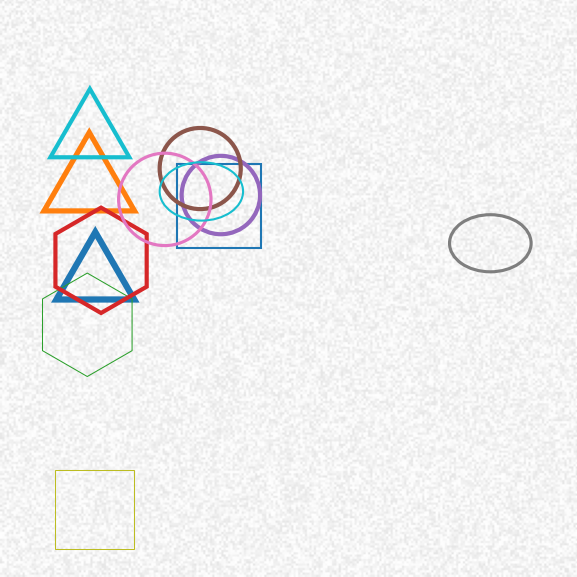[{"shape": "square", "thickness": 1, "radius": 0.36, "center": [0.38, 0.642]}, {"shape": "triangle", "thickness": 3, "radius": 0.39, "center": [0.165, 0.519]}, {"shape": "triangle", "thickness": 2.5, "radius": 0.45, "center": [0.155, 0.679]}, {"shape": "hexagon", "thickness": 0.5, "radius": 0.45, "center": [0.151, 0.437]}, {"shape": "hexagon", "thickness": 2, "radius": 0.46, "center": [0.175, 0.548]}, {"shape": "circle", "thickness": 2, "radius": 0.34, "center": [0.382, 0.661]}, {"shape": "circle", "thickness": 2, "radius": 0.35, "center": [0.347, 0.707]}, {"shape": "circle", "thickness": 1.5, "radius": 0.4, "center": [0.285, 0.654]}, {"shape": "oval", "thickness": 1.5, "radius": 0.35, "center": [0.849, 0.578]}, {"shape": "square", "thickness": 0.5, "radius": 0.34, "center": [0.163, 0.117]}, {"shape": "oval", "thickness": 1, "radius": 0.36, "center": [0.349, 0.668]}, {"shape": "triangle", "thickness": 2, "radius": 0.39, "center": [0.156, 0.766]}]